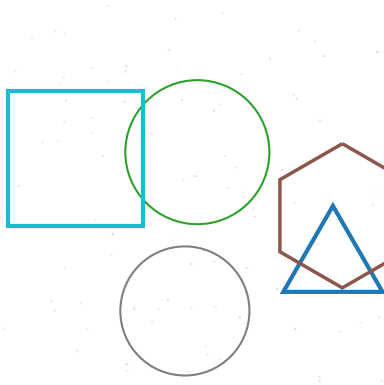[{"shape": "triangle", "thickness": 3, "radius": 0.74, "center": [0.865, 0.316]}, {"shape": "circle", "thickness": 1.5, "radius": 0.94, "center": [0.513, 0.605]}, {"shape": "hexagon", "thickness": 2.5, "radius": 0.94, "center": [0.889, 0.44]}, {"shape": "circle", "thickness": 1.5, "radius": 0.84, "center": [0.48, 0.192]}, {"shape": "square", "thickness": 3, "radius": 0.88, "center": [0.196, 0.589]}]